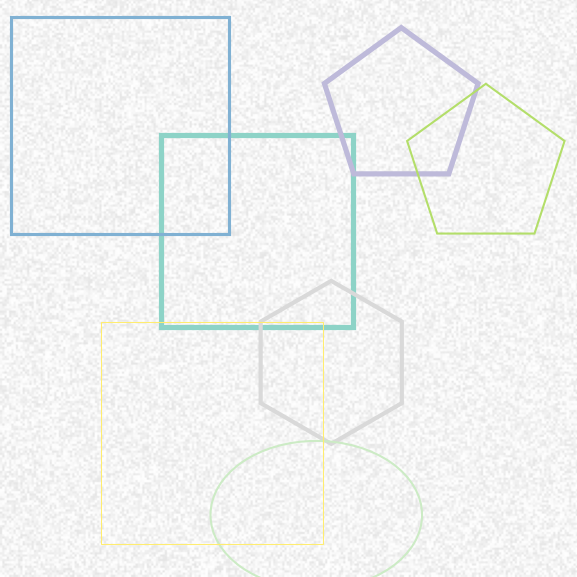[{"shape": "square", "thickness": 2.5, "radius": 0.83, "center": [0.446, 0.599]}, {"shape": "pentagon", "thickness": 2.5, "radius": 0.7, "center": [0.695, 0.811]}, {"shape": "square", "thickness": 1.5, "radius": 0.94, "center": [0.208, 0.782]}, {"shape": "pentagon", "thickness": 1, "radius": 0.72, "center": [0.841, 0.711]}, {"shape": "hexagon", "thickness": 2, "radius": 0.71, "center": [0.574, 0.372]}, {"shape": "oval", "thickness": 1, "radius": 0.92, "center": [0.548, 0.107]}, {"shape": "square", "thickness": 0.5, "radius": 0.96, "center": [0.368, 0.249]}]